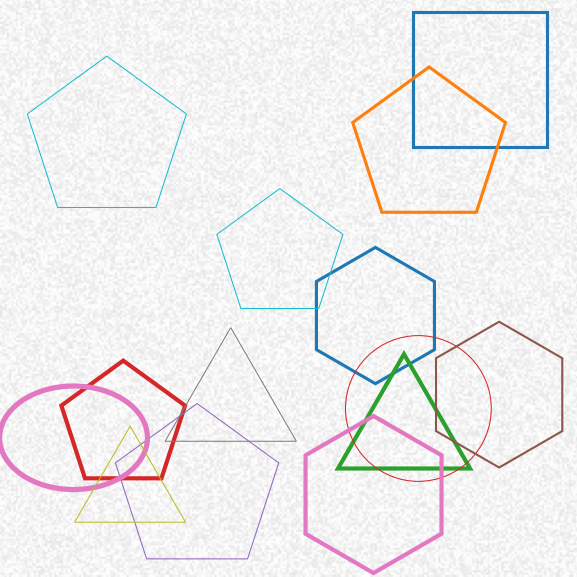[{"shape": "hexagon", "thickness": 1.5, "radius": 0.59, "center": [0.65, 0.453]}, {"shape": "square", "thickness": 1.5, "radius": 0.58, "center": [0.831, 0.861]}, {"shape": "pentagon", "thickness": 1.5, "radius": 0.7, "center": [0.743, 0.744]}, {"shape": "triangle", "thickness": 2, "radius": 0.66, "center": [0.7, 0.254]}, {"shape": "pentagon", "thickness": 2, "radius": 0.56, "center": [0.213, 0.262]}, {"shape": "circle", "thickness": 0.5, "radius": 0.63, "center": [0.724, 0.292]}, {"shape": "pentagon", "thickness": 0.5, "radius": 0.74, "center": [0.341, 0.152]}, {"shape": "hexagon", "thickness": 1, "radius": 0.63, "center": [0.864, 0.316]}, {"shape": "oval", "thickness": 2.5, "radius": 0.64, "center": [0.127, 0.241]}, {"shape": "hexagon", "thickness": 2, "radius": 0.68, "center": [0.647, 0.143]}, {"shape": "triangle", "thickness": 0.5, "radius": 0.66, "center": [0.4, 0.301]}, {"shape": "triangle", "thickness": 0.5, "radius": 0.55, "center": [0.225, 0.15]}, {"shape": "pentagon", "thickness": 0.5, "radius": 0.57, "center": [0.485, 0.558]}, {"shape": "pentagon", "thickness": 0.5, "radius": 0.72, "center": [0.185, 0.757]}]